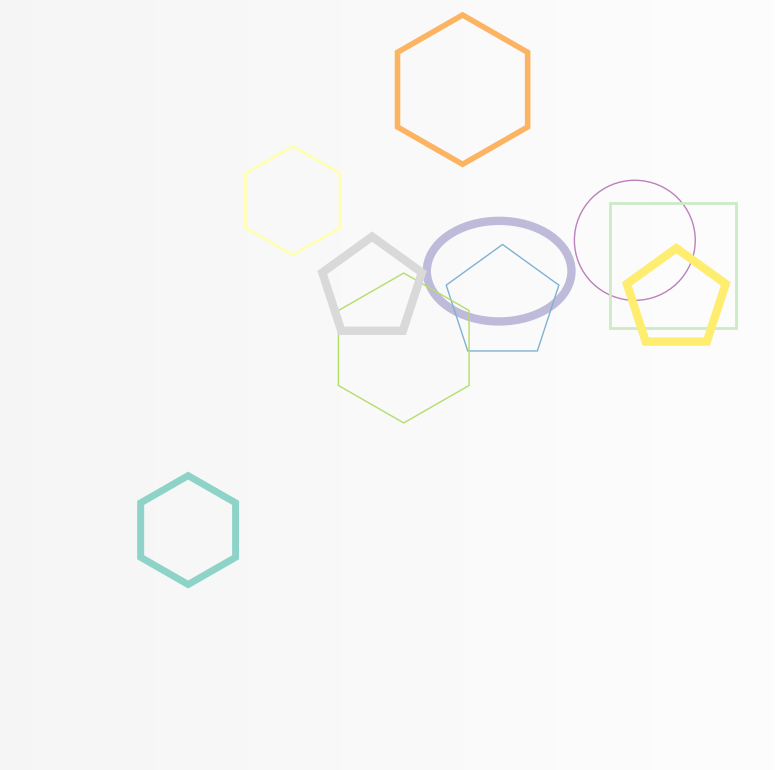[{"shape": "hexagon", "thickness": 2.5, "radius": 0.35, "center": [0.243, 0.312]}, {"shape": "hexagon", "thickness": 1, "radius": 0.35, "center": [0.378, 0.739]}, {"shape": "oval", "thickness": 3, "radius": 0.47, "center": [0.644, 0.648]}, {"shape": "pentagon", "thickness": 0.5, "radius": 0.38, "center": [0.648, 0.606]}, {"shape": "hexagon", "thickness": 2, "radius": 0.48, "center": [0.597, 0.884]}, {"shape": "hexagon", "thickness": 0.5, "radius": 0.49, "center": [0.521, 0.548]}, {"shape": "pentagon", "thickness": 3, "radius": 0.34, "center": [0.48, 0.625]}, {"shape": "circle", "thickness": 0.5, "radius": 0.39, "center": [0.819, 0.688]}, {"shape": "square", "thickness": 1, "radius": 0.41, "center": [0.868, 0.655]}, {"shape": "pentagon", "thickness": 3, "radius": 0.34, "center": [0.873, 0.611]}]